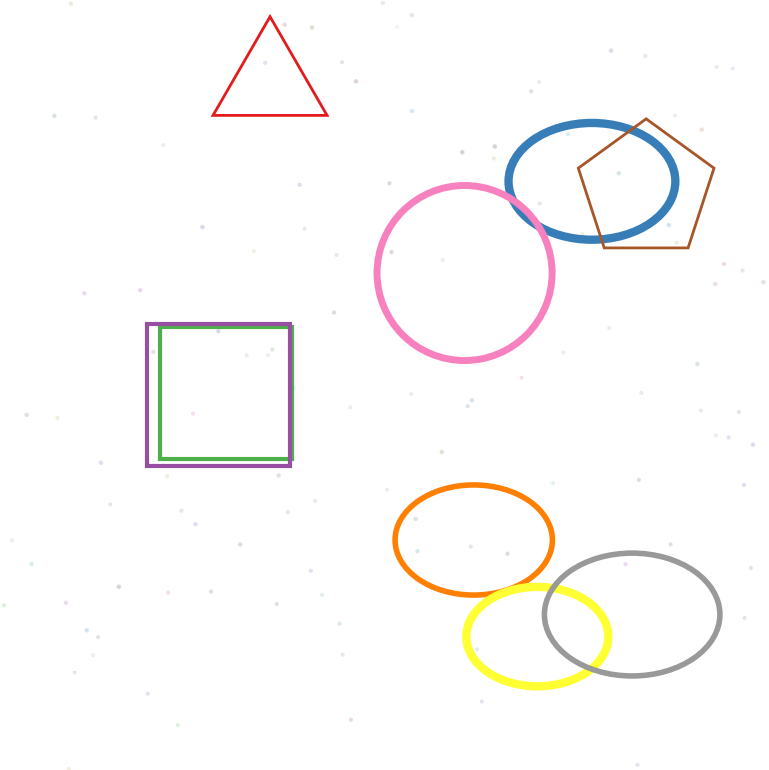[{"shape": "triangle", "thickness": 1, "radius": 0.43, "center": [0.351, 0.893]}, {"shape": "oval", "thickness": 3, "radius": 0.54, "center": [0.769, 0.764]}, {"shape": "square", "thickness": 1.5, "radius": 0.43, "center": [0.294, 0.489]}, {"shape": "square", "thickness": 1.5, "radius": 0.46, "center": [0.284, 0.487]}, {"shape": "oval", "thickness": 2, "radius": 0.51, "center": [0.615, 0.299]}, {"shape": "oval", "thickness": 3, "radius": 0.46, "center": [0.698, 0.173]}, {"shape": "pentagon", "thickness": 1, "radius": 0.46, "center": [0.839, 0.753]}, {"shape": "circle", "thickness": 2.5, "radius": 0.57, "center": [0.603, 0.645]}, {"shape": "oval", "thickness": 2, "radius": 0.57, "center": [0.821, 0.202]}]